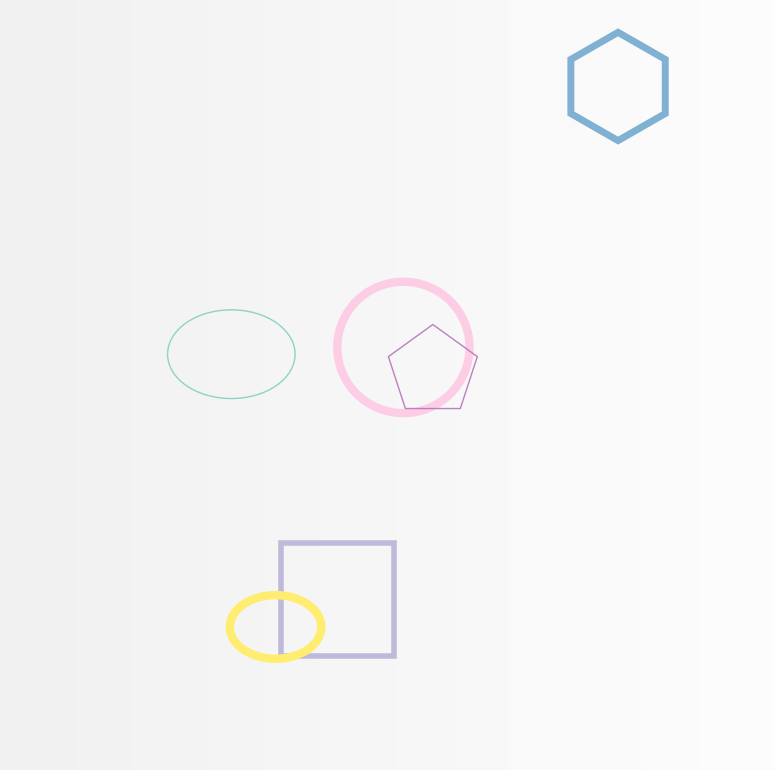[{"shape": "oval", "thickness": 0.5, "radius": 0.41, "center": [0.298, 0.54]}, {"shape": "square", "thickness": 2, "radius": 0.37, "center": [0.435, 0.221]}, {"shape": "hexagon", "thickness": 2.5, "radius": 0.35, "center": [0.797, 0.888]}, {"shape": "circle", "thickness": 3, "radius": 0.43, "center": [0.521, 0.549]}, {"shape": "pentagon", "thickness": 0.5, "radius": 0.3, "center": [0.559, 0.518]}, {"shape": "oval", "thickness": 3, "radius": 0.3, "center": [0.356, 0.186]}]